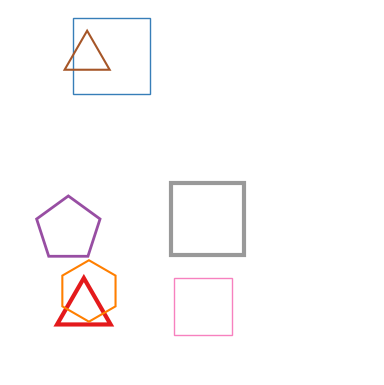[{"shape": "triangle", "thickness": 3, "radius": 0.4, "center": [0.218, 0.197]}, {"shape": "square", "thickness": 1, "radius": 0.49, "center": [0.29, 0.854]}, {"shape": "pentagon", "thickness": 2, "radius": 0.43, "center": [0.177, 0.404]}, {"shape": "hexagon", "thickness": 1.5, "radius": 0.4, "center": [0.231, 0.244]}, {"shape": "triangle", "thickness": 1.5, "radius": 0.34, "center": [0.226, 0.853]}, {"shape": "square", "thickness": 1, "radius": 0.37, "center": [0.528, 0.203]}, {"shape": "square", "thickness": 3, "radius": 0.47, "center": [0.539, 0.431]}]